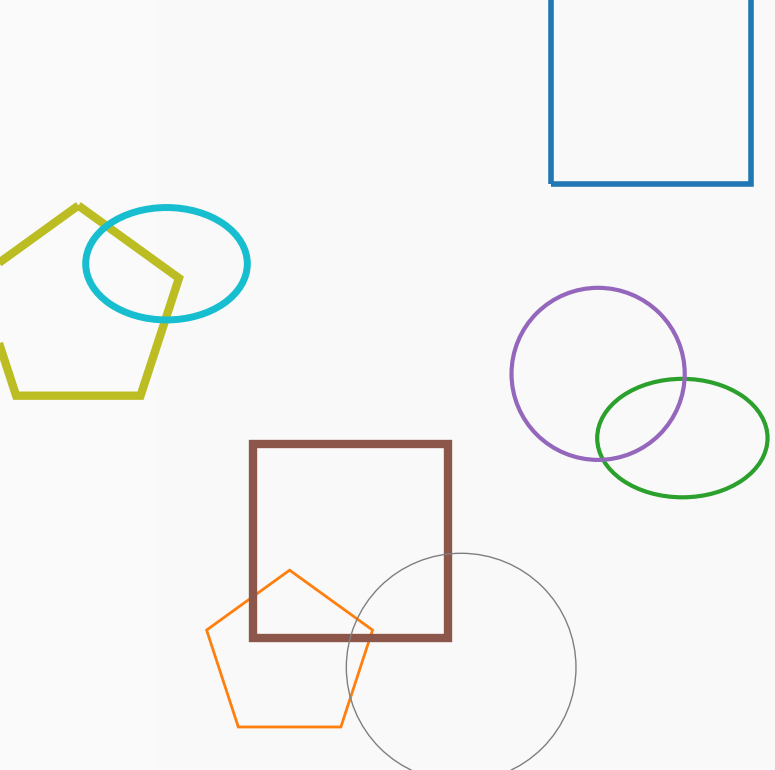[{"shape": "square", "thickness": 2, "radius": 0.64, "center": [0.84, 0.89]}, {"shape": "pentagon", "thickness": 1, "radius": 0.56, "center": [0.374, 0.147]}, {"shape": "oval", "thickness": 1.5, "radius": 0.55, "center": [0.88, 0.431]}, {"shape": "circle", "thickness": 1.5, "radius": 0.56, "center": [0.772, 0.514]}, {"shape": "square", "thickness": 3, "radius": 0.63, "center": [0.452, 0.297]}, {"shape": "circle", "thickness": 0.5, "radius": 0.74, "center": [0.595, 0.133]}, {"shape": "pentagon", "thickness": 3, "radius": 0.68, "center": [0.101, 0.597]}, {"shape": "oval", "thickness": 2.5, "radius": 0.52, "center": [0.215, 0.657]}]